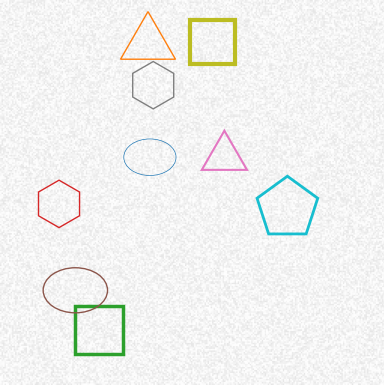[{"shape": "oval", "thickness": 0.5, "radius": 0.34, "center": [0.389, 0.592]}, {"shape": "triangle", "thickness": 1, "radius": 0.41, "center": [0.384, 0.887]}, {"shape": "square", "thickness": 2.5, "radius": 0.31, "center": [0.257, 0.143]}, {"shape": "hexagon", "thickness": 1, "radius": 0.31, "center": [0.153, 0.47]}, {"shape": "oval", "thickness": 1, "radius": 0.42, "center": [0.196, 0.246]}, {"shape": "triangle", "thickness": 1.5, "radius": 0.34, "center": [0.583, 0.593]}, {"shape": "hexagon", "thickness": 1, "radius": 0.31, "center": [0.398, 0.779]}, {"shape": "square", "thickness": 3, "radius": 0.29, "center": [0.553, 0.891]}, {"shape": "pentagon", "thickness": 2, "radius": 0.41, "center": [0.746, 0.459]}]